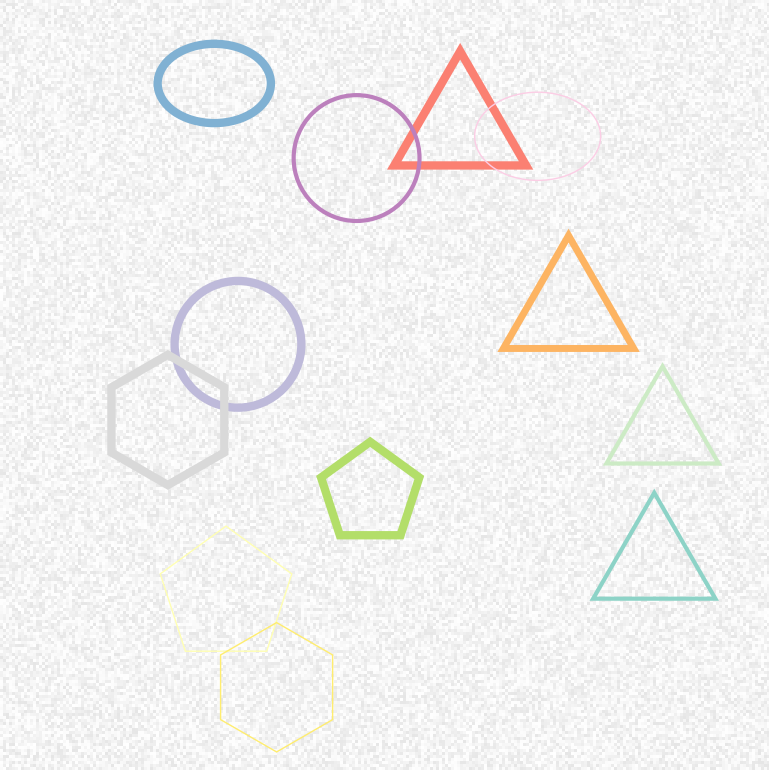[{"shape": "triangle", "thickness": 1.5, "radius": 0.46, "center": [0.85, 0.268]}, {"shape": "pentagon", "thickness": 0.5, "radius": 0.45, "center": [0.294, 0.227]}, {"shape": "circle", "thickness": 3, "radius": 0.41, "center": [0.309, 0.553]}, {"shape": "triangle", "thickness": 3, "radius": 0.49, "center": [0.598, 0.835]}, {"shape": "oval", "thickness": 3, "radius": 0.37, "center": [0.278, 0.892]}, {"shape": "triangle", "thickness": 2.5, "radius": 0.49, "center": [0.738, 0.596]}, {"shape": "pentagon", "thickness": 3, "radius": 0.34, "center": [0.481, 0.359]}, {"shape": "oval", "thickness": 0.5, "radius": 0.41, "center": [0.698, 0.823]}, {"shape": "hexagon", "thickness": 3, "radius": 0.42, "center": [0.218, 0.455]}, {"shape": "circle", "thickness": 1.5, "radius": 0.41, "center": [0.463, 0.795]}, {"shape": "triangle", "thickness": 1.5, "radius": 0.42, "center": [0.86, 0.44]}, {"shape": "hexagon", "thickness": 0.5, "radius": 0.42, "center": [0.359, 0.107]}]